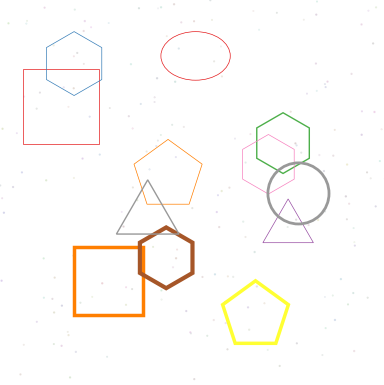[{"shape": "oval", "thickness": 0.5, "radius": 0.45, "center": [0.508, 0.855]}, {"shape": "square", "thickness": 0.5, "radius": 0.49, "center": [0.158, 0.723]}, {"shape": "hexagon", "thickness": 0.5, "radius": 0.42, "center": [0.192, 0.835]}, {"shape": "hexagon", "thickness": 1, "radius": 0.39, "center": [0.735, 0.628]}, {"shape": "triangle", "thickness": 0.5, "radius": 0.38, "center": [0.748, 0.408]}, {"shape": "pentagon", "thickness": 0.5, "radius": 0.47, "center": [0.437, 0.545]}, {"shape": "square", "thickness": 2.5, "radius": 0.44, "center": [0.281, 0.27]}, {"shape": "pentagon", "thickness": 2.5, "radius": 0.45, "center": [0.664, 0.181]}, {"shape": "hexagon", "thickness": 3, "radius": 0.39, "center": [0.432, 0.33]}, {"shape": "hexagon", "thickness": 0.5, "radius": 0.39, "center": [0.697, 0.573]}, {"shape": "circle", "thickness": 2, "radius": 0.4, "center": [0.775, 0.498]}, {"shape": "triangle", "thickness": 1, "radius": 0.47, "center": [0.384, 0.439]}]